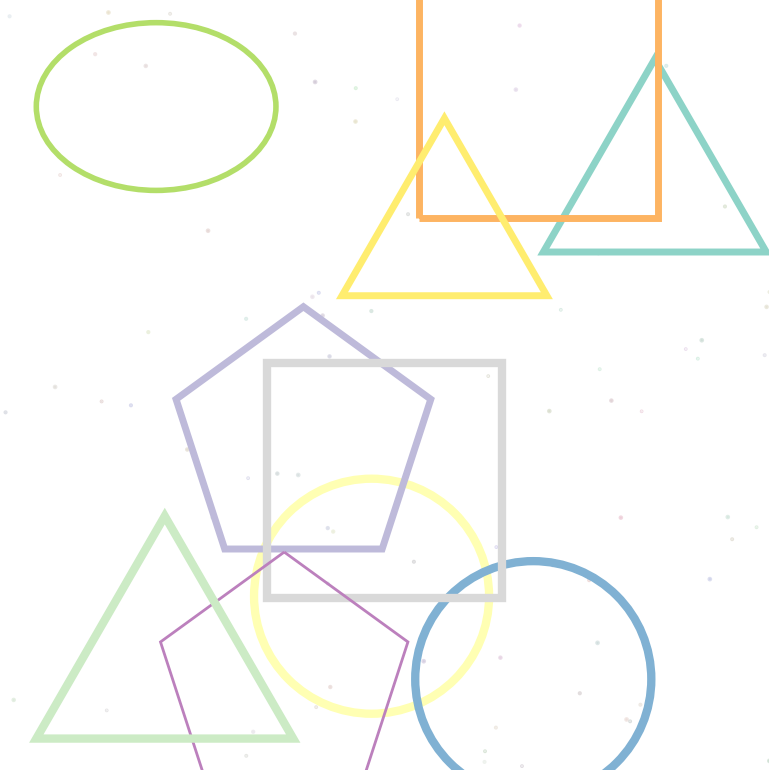[{"shape": "triangle", "thickness": 2.5, "radius": 0.84, "center": [0.85, 0.756]}, {"shape": "circle", "thickness": 3, "radius": 0.76, "center": [0.483, 0.226]}, {"shape": "pentagon", "thickness": 2.5, "radius": 0.87, "center": [0.394, 0.428]}, {"shape": "circle", "thickness": 3, "radius": 0.77, "center": [0.693, 0.118]}, {"shape": "square", "thickness": 2.5, "radius": 0.78, "center": [0.7, 0.872]}, {"shape": "oval", "thickness": 2, "radius": 0.78, "center": [0.203, 0.862]}, {"shape": "square", "thickness": 3, "radius": 0.76, "center": [0.499, 0.377]}, {"shape": "pentagon", "thickness": 1, "radius": 0.84, "center": [0.369, 0.114]}, {"shape": "triangle", "thickness": 3, "radius": 0.96, "center": [0.214, 0.137]}, {"shape": "triangle", "thickness": 2.5, "radius": 0.77, "center": [0.577, 0.693]}]